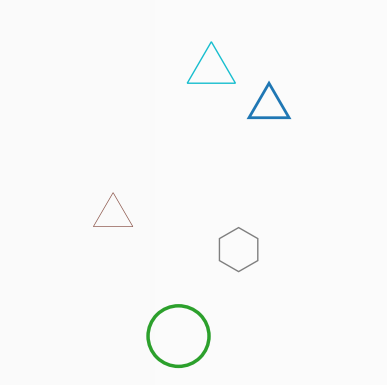[{"shape": "triangle", "thickness": 2, "radius": 0.3, "center": [0.694, 0.724]}, {"shape": "circle", "thickness": 2.5, "radius": 0.39, "center": [0.461, 0.127]}, {"shape": "triangle", "thickness": 0.5, "radius": 0.29, "center": [0.292, 0.441]}, {"shape": "hexagon", "thickness": 1, "radius": 0.29, "center": [0.616, 0.352]}, {"shape": "triangle", "thickness": 1, "radius": 0.36, "center": [0.545, 0.82]}]